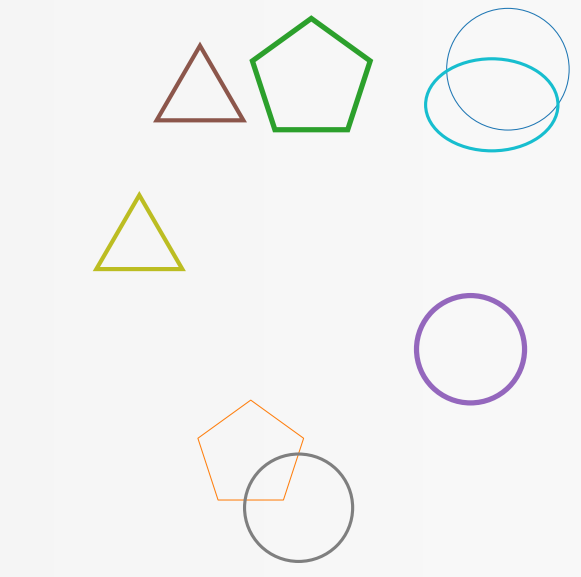[{"shape": "circle", "thickness": 0.5, "radius": 0.53, "center": [0.874, 0.879]}, {"shape": "pentagon", "thickness": 0.5, "radius": 0.48, "center": [0.431, 0.211]}, {"shape": "pentagon", "thickness": 2.5, "radius": 0.53, "center": [0.536, 0.861]}, {"shape": "circle", "thickness": 2.5, "radius": 0.46, "center": [0.81, 0.394]}, {"shape": "triangle", "thickness": 2, "radius": 0.43, "center": [0.344, 0.834]}, {"shape": "circle", "thickness": 1.5, "radius": 0.46, "center": [0.514, 0.12]}, {"shape": "triangle", "thickness": 2, "radius": 0.43, "center": [0.24, 0.576]}, {"shape": "oval", "thickness": 1.5, "radius": 0.57, "center": [0.846, 0.818]}]